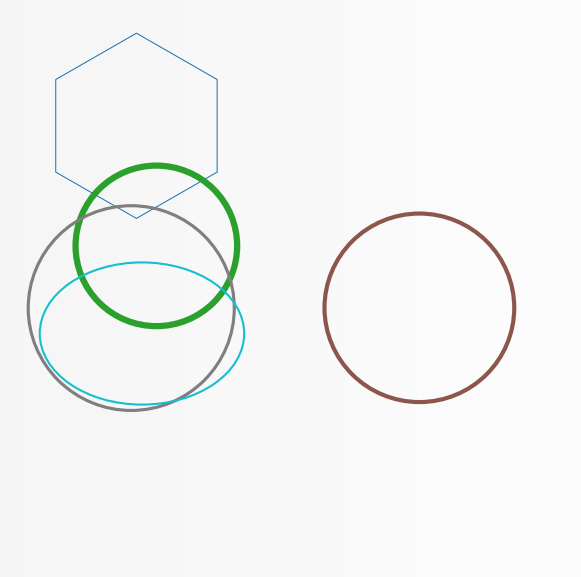[{"shape": "hexagon", "thickness": 0.5, "radius": 0.8, "center": [0.235, 0.781]}, {"shape": "circle", "thickness": 3, "radius": 0.7, "center": [0.269, 0.573]}, {"shape": "circle", "thickness": 2, "radius": 0.82, "center": [0.722, 0.466]}, {"shape": "circle", "thickness": 1.5, "radius": 0.89, "center": [0.226, 0.466]}, {"shape": "oval", "thickness": 1, "radius": 0.88, "center": [0.244, 0.422]}]